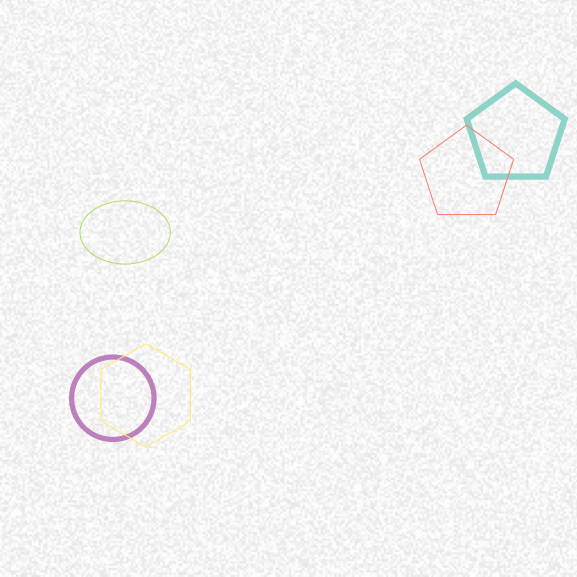[{"shape": "pentagon", "thickness": 3, "radius": 0.45, "center": [0.893, 0.766]}, {"shape": "pentagon", "thickness": 0.5, "radius": 0.43, "center": [0.808, 0.697]}, {"shape": "oval", "thickness": 0.5, "radius": 0.39, "center": [0.217, 0.597]}, {"shape": "circle", "thickness": 2.5, "radius": 0.36, "center": [0.195, 0.31]}, {"shape": "hexagon", "thickness": 0.5, "radius": 0.45, "center": [0.252, 0.315]}]